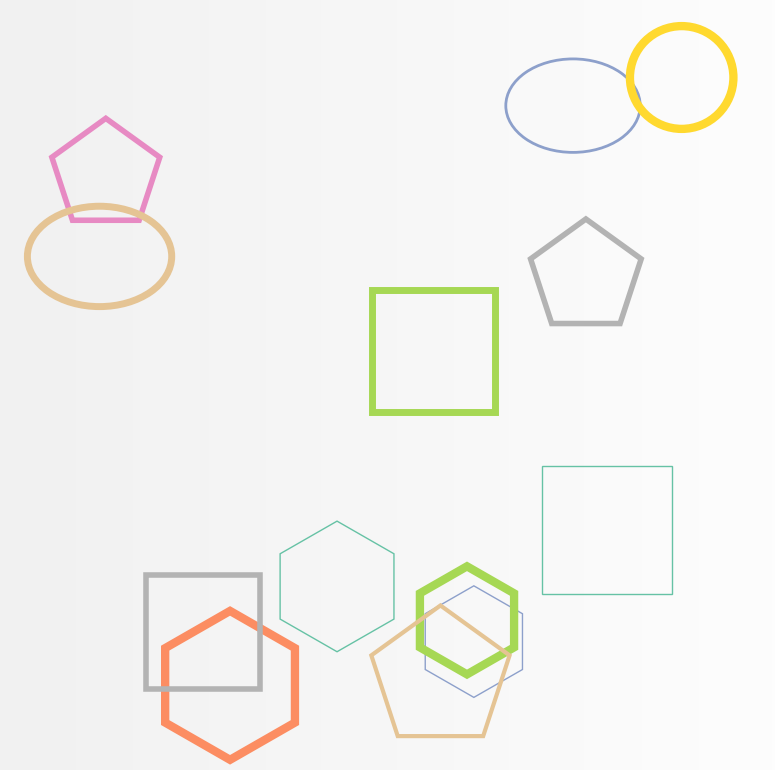[{"shape": "square", "thickness": 0.5, "radius": 0.42, "center": [0.783, 0.312]}, {"shape": "hexagon", "thickness": 0.5, "radius": 0.42, "center": [0.435, 0.238]}, {"shape": "hexagon", "thickness": 3, "radius": 0.48, "center": [0.297, 0.11]}, {"shape": "hexagon", "thickness": 0.5, "radius": 0.36, "center": [0.611, 0.167]}, {"shape": "oval", "thickness": 1, "radius": 0.43, "center": [0.739, 0.863]}, {"shape": "pentagon", "thickness": 2, "radius": 0.37, "center": [0.137, 0.773]}, {"shape": "square", "thickness": 2.5, "radius": 0.4, "center": [0.559, 0.544]}, {"shape": "hexagon", "thickness": 3, "radius": 0.35, "center": [0.603, 0.194]}, {"shape": "circle", "thickness": 3, "radius": 0.33, "center": [0.88, 0.899]}, {"shape": "pentagon", "thickness": 1.5, "radius": 0.47, "center": [0.568, 0.12]}, {"shape": "oval", "thickness": 2.5, "radius": 0.47, "center": [0.128, 0.667]}, {"shape": "square", "thickness": 2, "radius": 0.37, "center": [0.262, 0.179]}, {"shape": "pentagon", "thickness": 2, "radius": 0.38, "center": [0.756, 0.641]}]